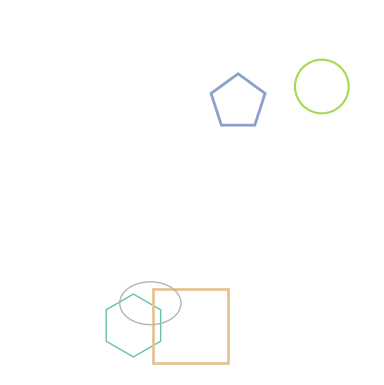[{"shape": "hexagon", "thickness": 1, "radius": 0.41, "center": [0.347, 0.155]}, {"shape": "pentagon", "thickness": 2, "radius": 0.37, "center": [0.618, 0.735]}, {"shape": "circle", "thickness": 1.5, "radius": 0.35, "center": [0.836, 0.775]}, {"shape": "square", "thickness": 2, "radius": 0.48, "center": [0.495, 0.154]}, {"shape": "oval", "thickness": 1, "radius": 0.4, "center": [0.391, 0.212]}]